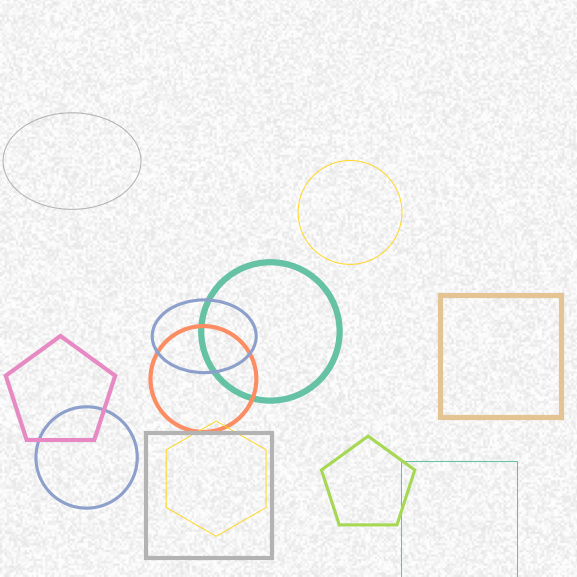[{"shape": "square", "thickness": 0.5, "radius": 0.5, "center": [0.795, 0.101]}, {"shape": "circle", "thickness": 3, "radius": 0.6, "center": [0.468, 0.425]}, {"shape": "circle", "thickness": 2, "radius": 0.46, "center": [0.352, 0.343]}, {"shape": "oval", "thickness": 1.5, "radius": 0.45, "center": [0.354, 0.417]}, {"shape": "circle", "thickness": 1.5, "radius": 0.44, "center": [0.15, 0.207]}, {"shape": "pentagon", "thickness": 2, "radius": 0.5, "center": [0.105, 0.318]}, {"shape": "pentagon", "thickness": 1.5, "radius": 0.42, "center": [0.637, 0.159]}, {"shape": "hexagon", "thickness": 0.5, "radius": 0.5, "center": [0.374, 0.17]}, {"shape": "circle", "thickness": 0.5, "radius": 0.45, "center": [0.606, 0.631]}, {"shape": "square", "thickness": 2.5, "radius": 0.53, "center": [0.867, 0.383]}, {"shape": "square", "thickness": 2, "radius": 0.54, "center": [0.362, 0.141]}, {"shape": "oval", "thickness": 0.5, "radius": 0.6, "center": [0.125, 0.72]}]